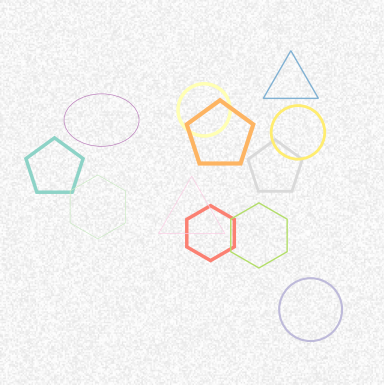[{"shape": "pentagon", "thickness": 2.5, "radius": 0.39, "center": [0.142, 0.564]}, {"shape": "circle", "thickness": 2.5, "radius": 0.34, "center": [0.53, 0.715]}, {"shape": "circle", "thickness": 1.5, "radius": 0.41, "center": [0.807, 0.196]}, {"shape": "hexagon", "thickness": 2.5, "radius": 0.36, "center": [0.547, 0.395]}, {"shape": "triangle", "thickness": 1, "radius": 0.41, "center": [0.755, 0.786]}, {"shape": "pentagon", "thickness": 3, "radius": 0.45, "center": [0.571, 0.649]}, {"shape": "hexagon", "thickness": 1, "radius": 0.42, "center": [0.673, 0.388]}, {"shape": "triangle", "thickness": 0.5, "radius": 0.5, "center": [0.498, 0.443]}, {"shape": "pentagon", "thickness": 2, "radius": 0.37, "center": [0.715, 0.563]}, {"shape": "oval", "thickness": 0.5, "radius": 0.49, "center": [0.264, 0.688]}, {"shape": "hexagon", "thickness": 0.5, "radius": 0.42, "center": [0.254, 0.463]}, {"shape": "circle", "thickness": 2, "radius": 0.35, "center": [0.774, 0.656]}]